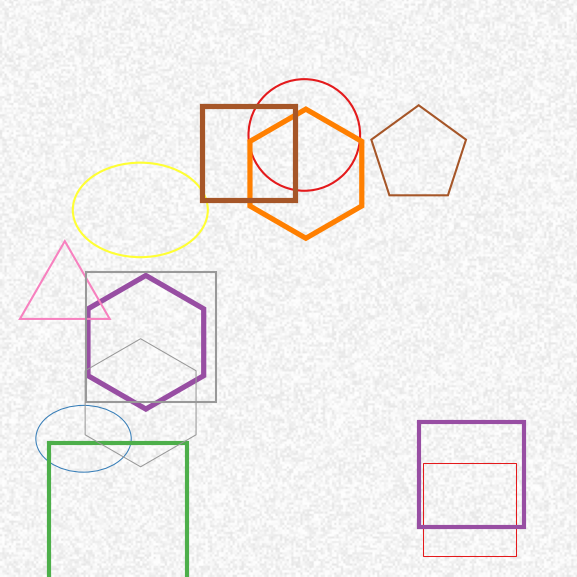[{"shape": "circle", "thickness": 1, "radius": 0.48, "center": [0.527, 0.765]}, {"shape": "square", "thickness": 0.5, "radius": 0.41, "center": [0.813, 0.117]}, {"shape": "oval", "thickness": 0.5, "radius": 0.41, "center": [0.145, 0.239]}, {"shape": "square", "thickness": 2, "radius": 0.6, "center": [0.204, 0.112]}, {"shape": "hexagon", "thickness": 2.5, "radius": 0.58, "center": [0.253, 0.406]}, {"shape": "square", "thickness": 2, "radius": 0.45, "center": [0.816, 0.177]}, {"shape": "hexagon", "thickness": 2.5, "radius": 0.56, "center": [0.53, 0.698]}, {"shape": "oval", "thickness": 1, "radius": 0.58, "center": [0.243, 0.636]}, {"shape": "square", "thickness": 2.5, "radius": 0.41, "center": [0.43, 0.734]}, {"shape": "pentagon", "thickness": 1, "radius": 0.43, "center": [0.725, 0.731]}, {"shape": "triangle", "thickness": 1, "radius": 0.45, "center": [0.112, 0.492]}, {"shape": "hexagon", "thickness": 0.5, "radius": 0.55, "center": [0.243, 0.302]}, {"shape": "square", "thickness": 1, "radius": 0.56, "center": [0.261, 0.415]}]